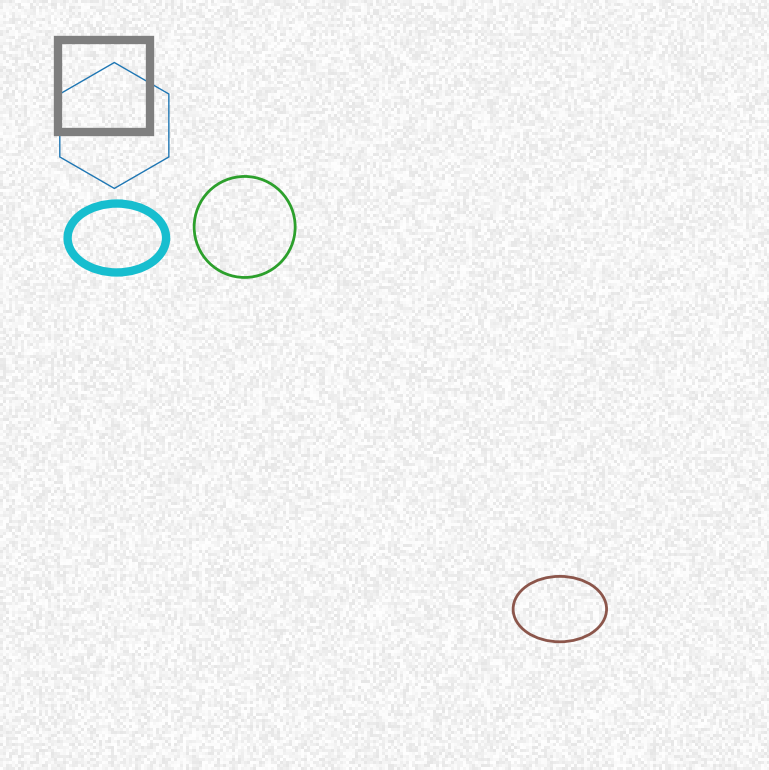[{"shape": "hexagon", "thickness": 0.5, "radius": 0.41, "center": [0.148, 0.837]}, {"shape": "circle", "thickness": 1, "radius": 0.33, "center": [0.318, 0.705]}, {"shape": "oval", "thickness": 1, "radius": 0.3, "center": [0.727, 0.209]}, {"shape": "square", "thickness": 3, "radius": 0.3, "center": [0.135, 0.888]}, {"shape": "oval", "thickness": 3, "radius": 0.32, "center": [0.152, 0.691]}]